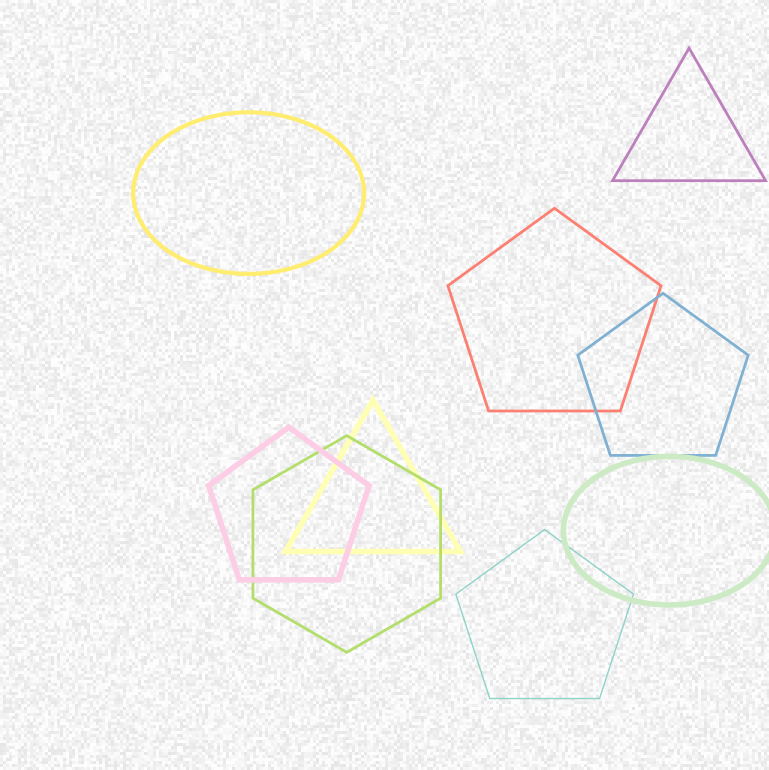[{"shape": "pentagon", "thickness": 0.5, "radius": 0.61, "center": [0.707, 0.191]}, {"shape": "triangle", "thickness": 2, "radius": 0.66, "center": [0.484, 0.349]}, {"shape": "pentagon", "thickness": 1, "radius": 0.73, "center": [0.72, 0.584]}, {"shape": "pentagon", "thickness": 1, "radius": 0.58, "center": [0.861, 0.503]}, {"shape": "hexagon", "thickness": 1, "radius": 0.7, "center": [0.45, 0.294]}, {"shape": "pentagon", "thickness": 2, "radius": 0.55, "center": [0.375, 0.336]}, {"shape": "triangle", "thickness": 1, "radius": 0.57, "center": [0.895, 0.823]}, {"shape": "oval", "thickness": 2, "radius": 0.69, "center": [0.869, 0.311]}, {"shape": "oval", "thickness": 1.5, "radius": 0.75, "center": [0.323, 0.749]}]